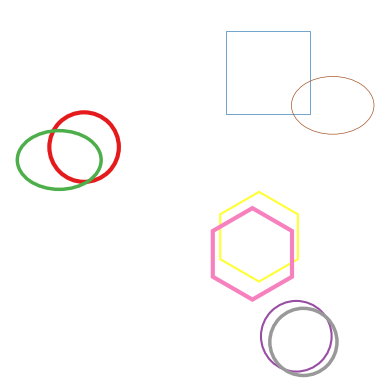[{"shape": "circle", "thickness": 3, "radius": 0.45, "center": [0.218, 0.618]}, {"shape": "square", "thickness": 0.5, "radius": 0.54, "center": [0.696, 0.811]}, {"shape": "oval", "thickness": 2.5, "radius": 0.54, "center": [0.154, 0.584]}, {"shape": "circle", "thickness": 1.5, "radius": 0.46, "center": [0.77, 0.127]}, {"shape": "hexagon", "thickness": 1.5, "radius": 0.58, "center": [0.673, 0.385]}, {"shape": "oval", "thickness": 0.5, "radius": 0.54, "center": [0.864, 0.726]}, {"shape": "hexagon", "thickness": 3, "radius": 0.59, "center": [0.656, 0.341]}, {"shape": "circle", "thickness": 2.5, "radius": 0.44, "center": [0.788, 0.112]}]